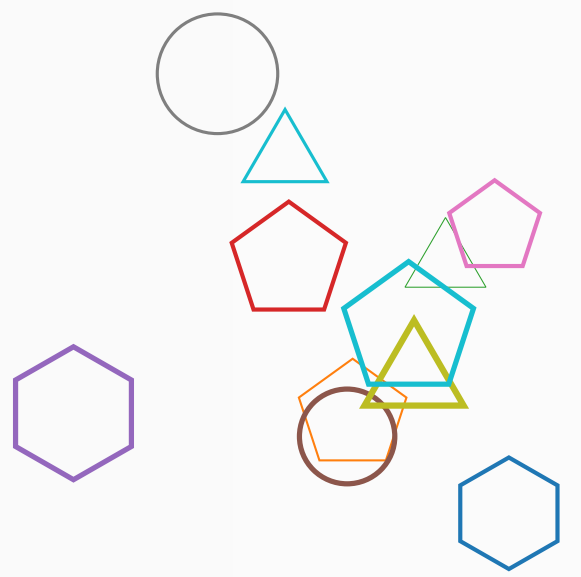[{"shape": "hexagon", "thickness": 2, "radius": 0.48, "center": [0.875, 0.11]}, {"shape": "pentagon", "thickness": 1, "radius": 0.49, "center": [0.607, 0.281]}, {"shape": "triangle", "thickness": 0.5, "radius": 0.4, "center": [0.766, 0.542]}, {"shape": "pentagon", "thickness": 2, "radius": 0.52, "center": [0.497, 0.547]}, {"shape": "hexagon", "thickness": 2.5, "radius": 0.58, "center": [0.126, 0.284]}, {"shape": "circle", "thickness": 2.5, "radius": 0.41, "center": [0.597, 0.243]}, {"shape": "pentagon", "thickness": 2, "radius": 0.41, "center": [0.851, 0.605]}, {"shape": "circle", "thickness": 1.5, "radius": 0.52, "center": [0.374, 0.871]}, {"shape": "triangle", "thickness": 3, "radius": 0.49, "center": [0.712, 0.346]}, {"shape": "pentagon", "thickness": 2.5, "radius": 0.59, "center": [0.703, 0.429]}, {"shape": "triangle", "thickness": 1.5, "radius": 0.42, "center": [0.49, 0.726]}]